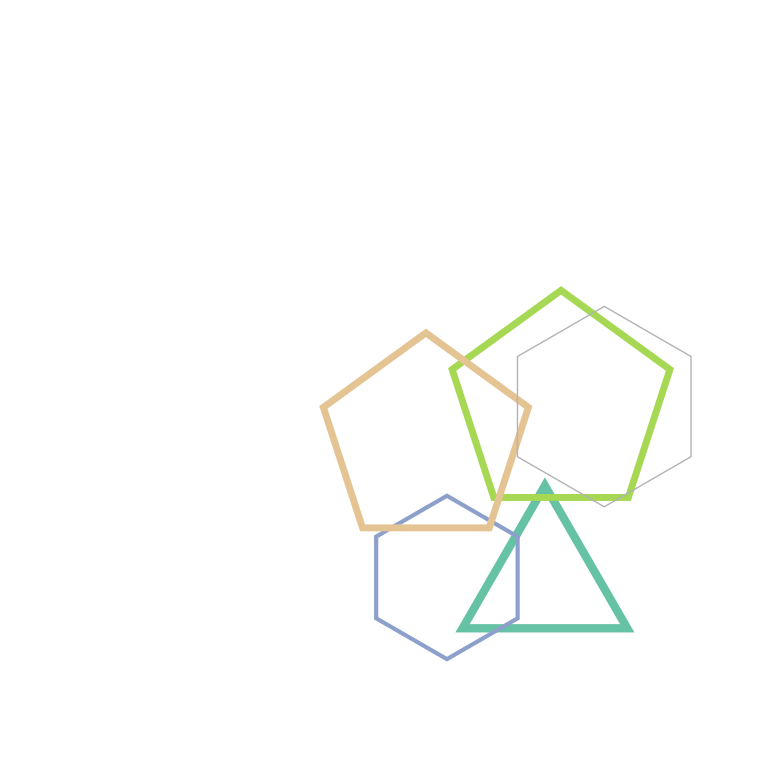[{"shape": "triangle", "thickness": 3, "radius": 0.62, "center": [0.708, 0.246]}, {"shape": "hexagon", "thickness": 1.5, "radius": 0.53, "center": [0.58, 0.25]}, {"shape": "pentagon", "thickness": 2.5, "radius": 0.74, "center": [0.729, 0.474]}, {"shape": "pentagon", "thickness": 2.5, "radius": 0.7, "center": [0.553, 0.428]}, {"shape": "hexagon", "thickness": 0.5, "radius": 0.65, "center": [0.785, 0.472]}]